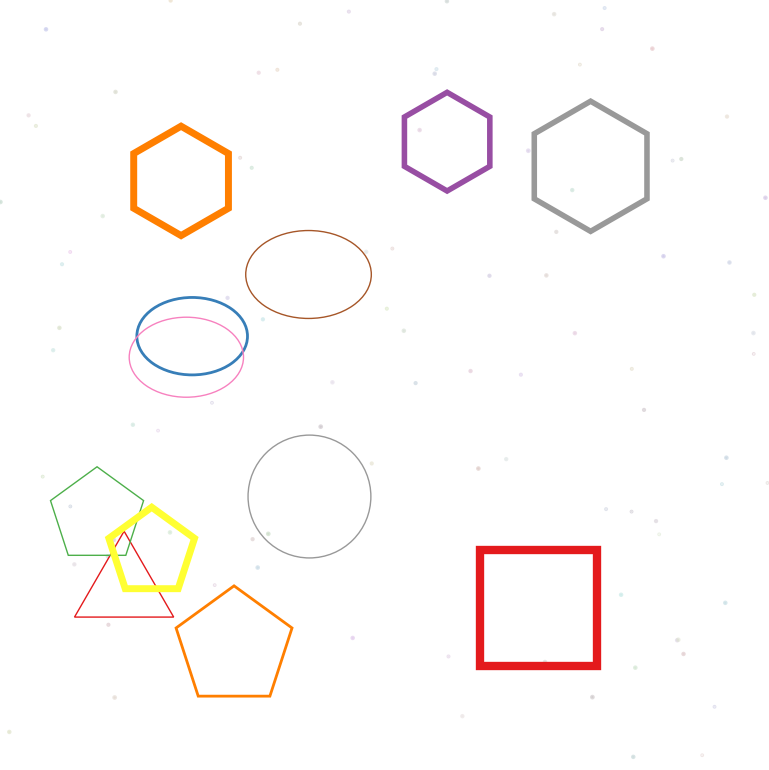[{"shape": "triangle", "thickness": 0.5, "radius": 0.37, "center": [0.161, 0.236]}, {"shape": "square", "thickness": 3, "radius": 0.38, "center": [0.7, 0.21]}, {"shape": "oval", "thickness": 1, "radius": 0.36, "center": [0.25, 0.563]}, {"shape": "pentagon", "thickness": 0.5, "radius": 0.32, "center": [0.126, 0.33]}, {"shape": "hexagon", "thickness": 2, "radius": 0.32, "center": [0.581, 0.816]}, {"shape": "pentagon", "thickness": 1, "radius": 0.4, "center": [0.304, 0.16]}, {"shape": "hexagon", "thickness": 2.5, "radius": 0.36, "center": [0.235, 0.765]}, {"shape": "pentagon", "thickness": 2.5, "radius": 0.29, "center": [0.197, 0.283]}, {"shape": "oval", "thickness": 0.5, "radius": 0.41, "center": [0.401, 0.644]}, {"shape": "oval", "thickness": 0.5, "radius": 0.37, "center": [0.242, 0.536]}, {"shape": "circle", "thickness": 0.5, "radius": 0.4, "center": [0.402, 0.355]}, {"shape": "hexagon", "thickness": 2, "radius": 0.42, "center": [0.767, 0.784]}]